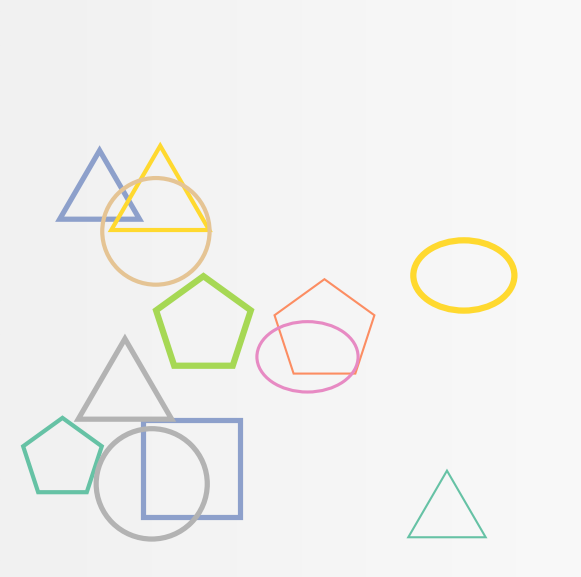[{"shape": "pentagon", "thickness": 2, "radius": 0.36, "center": [0.107, 0.204]}, {"shape": "triangle", "thickness": 1, "radius": 0.38, "center": [0.769, 0.107]}, {"shape": "pentagon", "thickness": 1, "radius": 0.45, "center": [0.558, 0.425]}, {"shape": "triangle", "thickness": 2.5, "radius": 0.4, "center": [0.171, 0.659]}, {"shape": "square", "thickness": 2.5, "radius": 0.42, "center": [0.33, 0.187]}, {"shape": "oval", "thickness": 1.5, "radius": 0.44, "center": [0.529, 0.381]}, {"shape": "pentagon", "thickness": 3, "radius": 0.43, "center": [0.35, 0.435]}, {"shape": "oval", "thickness": 3, "radius": 0.43, "center": [0.798, 0.522]}, {"shape": "triangle", "thickness": 2, "radius": 0.49, "center": [0.276, 0.649]}, {"shape": "circle", "thickness": 2, "radius": 0.46, "center": [0.268, 0.599]}, {"shape": "circle", "thickness": 2.5, "radius": 0.48, "center": [0.261, 0.161]}, {"shape": "triangle", "thickness": 2.5, "radius": 0.46, "center": [0.215, 0.32]}]